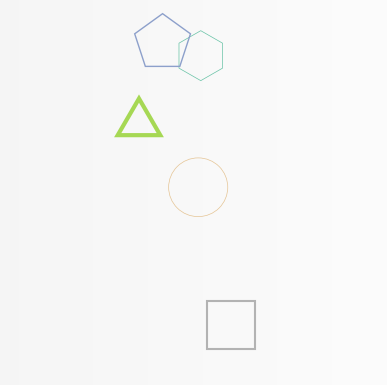[{"shape": "hexagon", "thickness": 0.5, "radius": 0.32, "center": [0.518, 0.855]}, {"shape": "pentagon", "thickness": 1, "radius": 0.38, "center": [0.42, 0.889]}, {"shape": "triangle", "thickness": 3, "radius": 0.32, "center": [0.359, 0.681]}, {"shape": "circle", "thickness": 0.5, "radius": 0.38, "center": [0.511, 0.514]}, {"shape": "square", "thickness": 1.5, "radius": 0.31, "center": [0.597, 0.156]}]